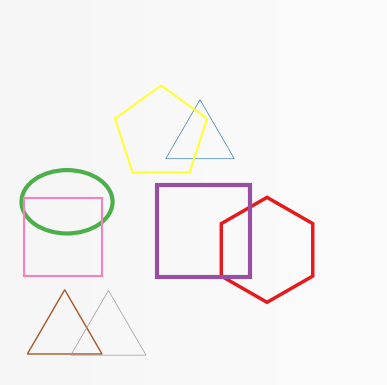[{"shape": "hexagon", "thickness": 2.5, "radius": 0.68, "center": [0.689, 0.351]}, {"shape": "triangle", "thickness": 0.5, "radius": 0.51, "center": [0.516, 0.639]}, {"shape": "oval", "thickness": 3, "radius": 0.59, "center": [0.173, 0.476]}, {"shape": "square", "thickness": 3, "radius": 0.6, "center": [0.526, 0.401]}, {"shape": "pentagon", "thickness": 1.5, "radius": 0.62, "center": [0.416, 0.653]}, {"shape": "triangle", "thickness": 1, "radius": 0.56, "center": [0.167, 0.136]}, {"shape": "square", "thickness": 1.5, "radius": 0.5, "center": [0.162, 0.384]}, {"shape": "triangle", "thickness": 0.5, "radius": 0.56, "center": [0.28, 0.134]}]